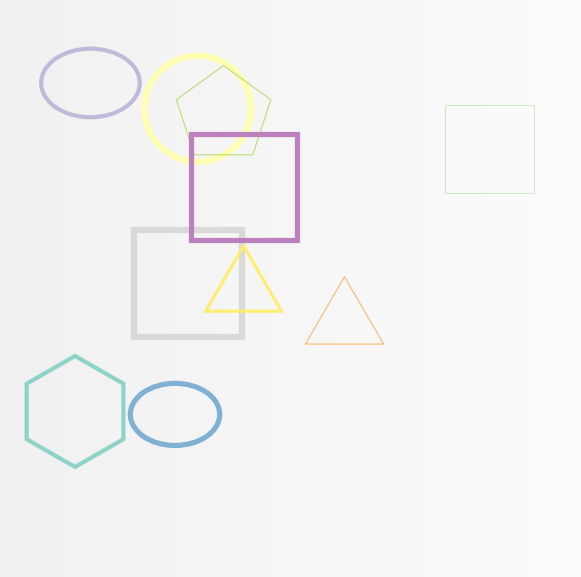[{"shape": "hexagon", "thickness": 2, "radius": 0.48, "center": [0.129, 0.287]}, {"shape": "circle", "thickness": 3, "radius": 0.46, "center": [0.34, 0.811]}, {"shape": "oval", "thickness": 2, "radius": 0.42, "center": [0.156, 0.856]}, {"shape": "oval", "thickness": 2.5, "radius": 0.38, "center": [0.301, 0.282]}, {"shape": "triangle", "thickness": 0.5, "radius": 0.39, "center": [0.593, 0.442]}, {"shape": "pentagon", "thickness": 0.5, "radius": 0.43, "center": [0.385, 0.8]}, {"shape": "square", "thickness": 3, "radius": 0.46, "center": [0.323, 0.508]}, {"shape": "square", "thickness": 2.5, "radius": 0.46, "center": [0.419, 0.676]}, {"shape": "square", "thickness": 0.5, "radius": 0.38, "center": [0.842, 0.741]}, {"shape": "triangle", "thickness": 1.5, "radius": 0.38, "center": [0.419, 0.498]}]